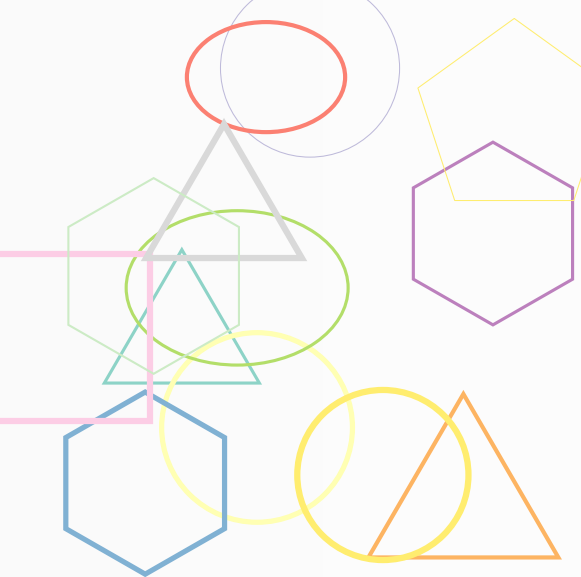[{"shape": "triangle", "thickness": 1.5, "radius": 0.77, "center": [0.313, 0.413]}, {"shape": "circle", "thickness": 2.5, "radius": 0.82, "center": [0.442, 0.259]}, {"shape": "circle", "thickness": 0.5, "radius": 0.77, "center": [0.533, 0.881]}, {"shape": "oval", "thickness": 2, "radius": 0.68, "center": [0.458, 0.866]}, {"shape": "hexagon", "thickness": 2.5, "radius": 0.79, "center": [0.25, 0.163]}, {"shape": "triangle", "thickness": 2, "radius": 0.94, "center": [0.797, 0.128]}, {"shape": "oval", "thickness": 1.5, "radius": 0.95, "center": [0.408, 0.501]}, {"shape": "square", "thickness": 3, "radius": 0.72, "center": [0.113, 0.415]}, {"shape": "triangle", "thickness": 3, "radius": 0.77, "center": [0.385, 0.63]}, {"shape": "hexagon", "thickness": 1.5, "radius": 0.79, "center": [0.848, 0.595]}, {"shape": "hexagon", "thickness": 1, "radius": 0.85, "center": [0.264, 0.521]}, {"shape": "pentagon", "thickness": 0.5, "radius": 0.87, "center": [0.885, 0.793]}, {"shape": "circle", "thickness": 3, "radius": 0.74, "center": [0.659, 0.177]}]